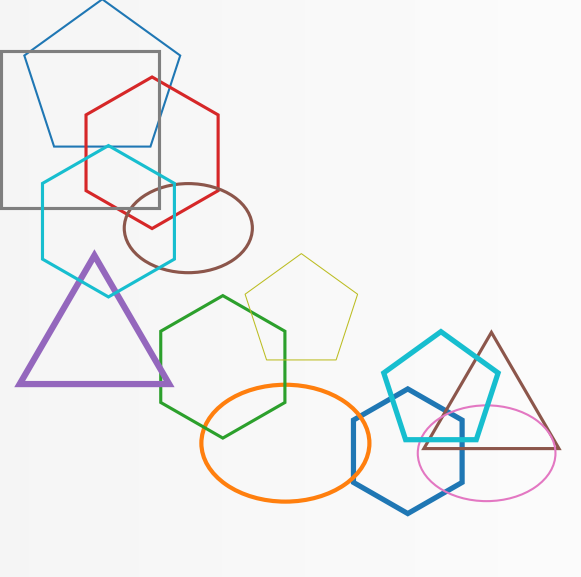[{"shape": "pentagon", "thickness": 1, "radius": 0.71, "center": [0.176, 0.859]}, {"shape": "hexagon", "thickness": 2.5, "radius": 0.54, "center": [0.702, 0.218]}, {"shape": "oval", "thickness": 2, "radius": 0.72, "center": [0.491, 0.232]}, {"shape": "hexagon", "thickness": 1.5, "radius": 0.62, "center": [0.383, 0.364]}, {"shape": "hexagon", "thickness": 1.5, "radius": 0.66, "center": [0.262, 0.735]}, {"shape": "triangle", "thickness": 3, "radius": 0.74, "center": [0.162, 0.408]}, {"shape": "oval", "thickness": 1.5, "radius": 0.55, "center": [0.324, 0.604]}, {"shape": "triangle", "thickness": 1.5, "radius": 0.67, "center": [0.845, 0.289]}, {"shape": "oval", "thickness": 1, "radius": 0.59, "center": [0.837, 0.214]}, {"shape": "square", "thickness": 1.5, "radius": 0.68, "center": [0.137, 0.775]}, {"shape": "pentagon", "thickness": 0.5, "radius": 0.51, "center": [0.518, 0.458]}, {"shape": "pentagon", "thickness": 2.5, "radius": 0.52, "center": [0.759, 0.321]}, {"shape": "hexagon", "thickness": 1.5, "radius": 0.66, "center": [0.187, 0.616]}]